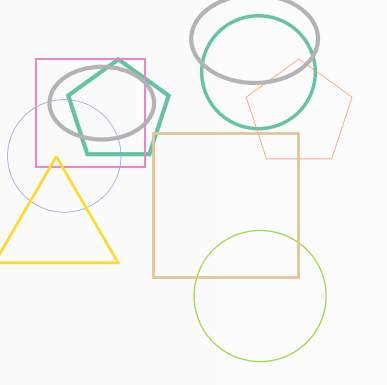[{"shape": "circle", "thickness": 2.5, "radius": 0.73, "center": [0.667, 0.812]}, {"shape": "pentagon", "thickness": 3, "radius": 0.68, "center": [0.306, 0.71]}, {"shape": "pentagon", "thickness": 0.5, "radius": 0.72, "center": [0.772, 0.703]}, {"shape": "circle", "thickness": 0.5, "radius": 0.73, "center": [0.166, 0.595]}, {"shape": "square", "thickness": 1.5, "radius": 0.7, "center": [0.234, 0.706]}, {"shape": "circle", "thickness": 1, "radius": 0.85, "center": [0.671, 0.231]}, {"shape": "triangle", "thickness": 2, "radius": 0.92, "center": [0.145, 0.409]}, {"shape": "square", "thickness": 2, "radius": 0.94, "center": [0.581, 0.466]}, {"shape": "oval", "thickness": 3, "radius": 0.67, "center": [0.263, 0.732]}, {"shape": "oval", "thickness": 3, "radius": 0.82, "center": [0.657, 0.899]}]